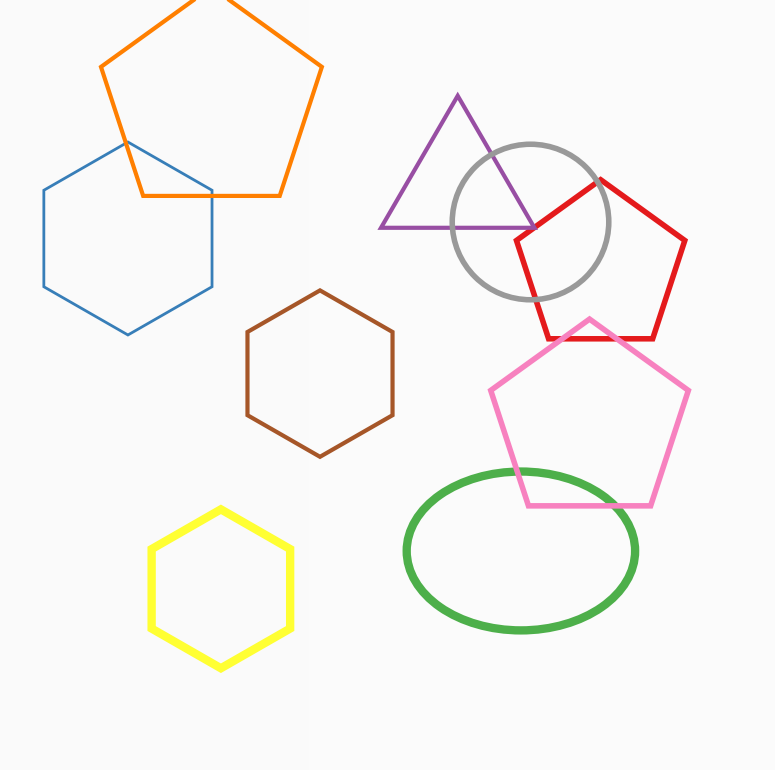[{"shape": "pentagon", "thickness": 2, "radius": 0.57, "center": [0.775, 0.652]}, {"shape": "hexagon", "thickness": 1, "radius": 0.63, "center": [0.165, 0.69]}, {"shape": "oval", "thickness": 3, "radius": 0.74, "center": [0.672, 0.284]}, {"shape": "triangle", "thickness": 1.5, "radius": 0.57, "center": [0.591, 0.761]}, {"shape": "pentagon", "thickness": 1.5, "radius": 0.75, "center": [0.273, 0.867]}, {"shape": "hexagon", "thickness": 3, "radius": 0.52, "center": [0.285, 0.235]}, {"shape": "hexagon", "thickness": 1.5, "radius": 0.54, "center": [0.413, 0.515]}, {"shape": "pentagon", "thickness": 2, "radius": 0.67, "center": [0.761, 0.452]}, {"shape": "circle", "thickness": 2, "radius": 0.5, "center": [0.685, 0.712]}]